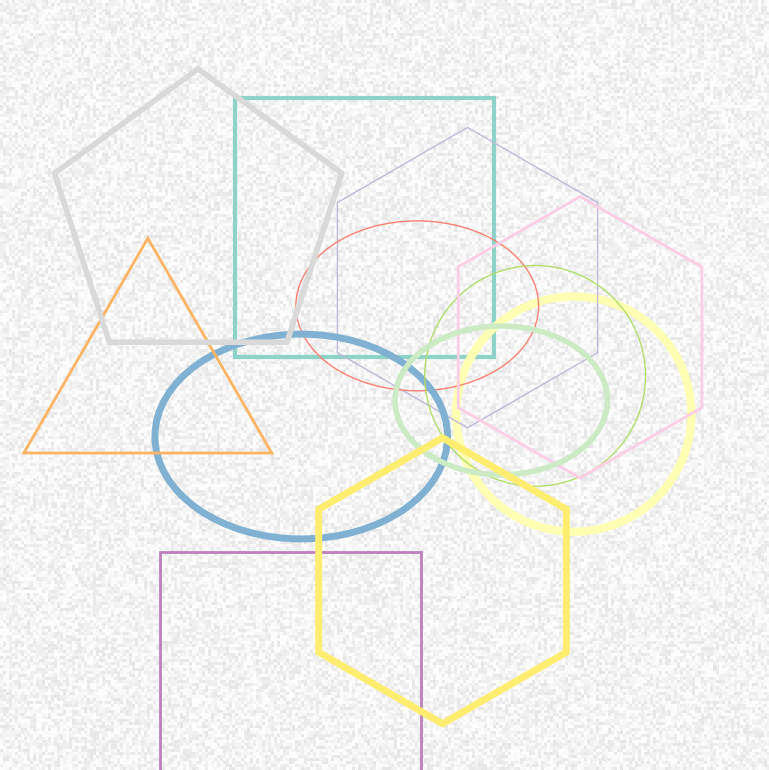[{"shape": "square", "thickness": 1.5, "radius": 0.84, "center": [0.474, 0.704]}, {"shape": "circle", "thickness": 3, "radius": 0.76, "center": [0.745, 0.462]}, {"shape": "hexagon", "thickness": 0.5, "radius": 0.98, "center": [0.607, 0.639]}, {"shape": "oval", "thickness": 0.5, "radius": 0.79, "center": [0.542, 0.603]}, {"shape": "oval", "thickness": 2.5, "radius": 0.95, "center": [0.391, 0.433]}, {"shape": "triangle", "thickness": 1, "radius": 0.93, "center": [0.192, 0.505]}, {"shape": "circle", "thickness": 0.5, "radius": 0.72, "center": [0.695, 0.512]}, {"shape": "hexagon", "thickness": 1, "radius": 0.91, "center": [0.753, 0.562]}, {"shape": "pentagon", "thickness": 2, "radius": 0.98, "center": [0.257, 0.714]}, {"shape": "square", "thickness": 1, "radius": 0.85, "center": [0.377, 0.114]}, {"shape": "oval", "thickness": 2, "radius": 0.69, "center": [0.651, 0.48]}, {"shape": "hexagon", "thickness": 2.5, "radius": 0.93, "center": [0.575, 0.246]}]